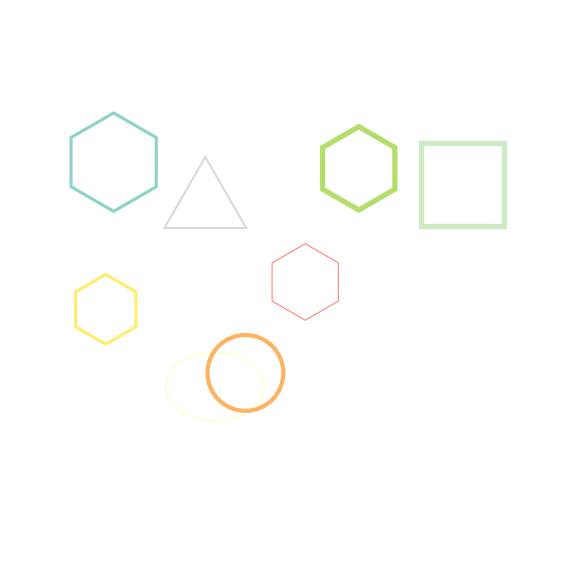[{"shape": "hexagon", "thickness": 1.5, "radius": 0.43, "center": [0.197, 0.718]}, {"shape": "oval", "thickness": 0.5, "radius": 0.42, "center": [0.372, 0.33]}, {"shape": "hexagon", "thickness": 0.5, "radius": 0.33, "center": [0.529, 0.511]}, {"shape": "circle", "thickness": 2, "radius": 0.33, "center": [0.425, 0.353]}, {"shape": "hexagon", "thickness": 2.5, "radius": 0.36, "center": [0.621, 0.708]}, {"shape": "triangle", "thickness": 1, "radius": 0.41, "center": [0.355, 0.645]}, {"shape": "square", "thickness": 2.5, "radius": 0.36, "center": [0.801, 0.679]}, {"shape": "hexagon", "thickness": 1.5, "radius": 0.3, "center": [0.183, 0.464]}]